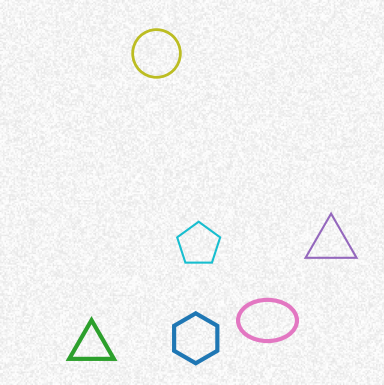[{"shape": "hexagon", "thickness": 3, "radius": 0.32, "center": [0.508, 0.121]}, {"shape": "triangle", "thickness": 3, "radius": 0.33, "center": [0.238, 0.101]}, {"shape": "triangle", "thickness": 1.5, "radius": 0.38, "center": [0.86, 0.369]}, {"shape": "oval", "thickness": 3, "radius": 0.38, "center": [0.695, 0.168]}, {"shape": "circle", "thickness": 2, "radius": 0.31, "center": [0.407, 0.861]}, {"shape": "pentagon", "thickness": 1.5, "radius": 0.29, "center": [0.516, 0.365]}]